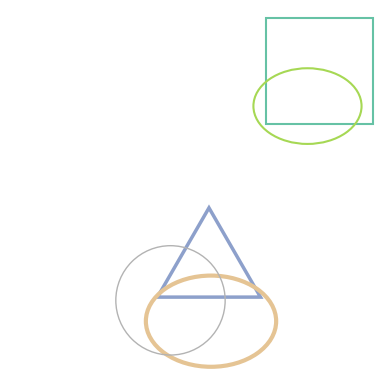[{"shape": "square", "thickness": 1.5, "radius": 0.69, "center": [0.83, 0.816]}, {"shape": "triangle", "thickness": 2.5, "radius": 0.77, "center": [0.543, 0.306]}, {"shape": "oval", "thickness": 1.5, "radius": 0.7, "center": [0.799, 0.724]}, {"shape": "oval", "thickness": 3, "radius": 0.85, "center": [0.548, 0.166]}, {"shape": "circle", "thickness": 1, "radius": 0.71, "center": [0.443, 0.22]}]